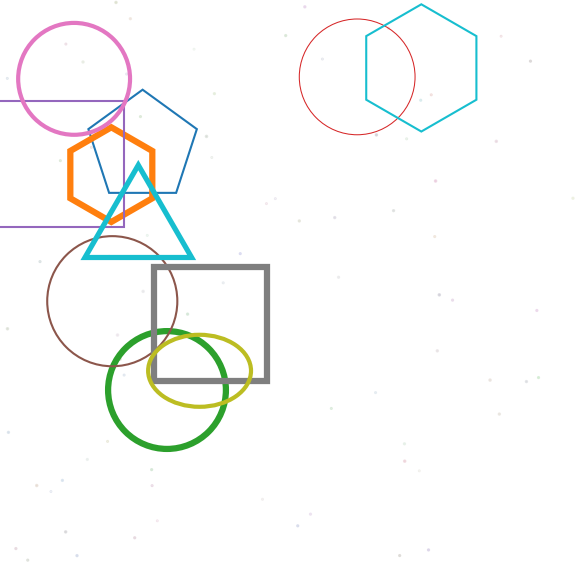[{"shape": "pentagon", "thickness": 1, "radius": 0.49, "center": [0.247, 0.745]}, {"shape": "hexagon", "thickness": 3, "radius": 0.41, "center": [0.193, 0.697]}, {"shape": "circle", "thickness": 3, "radius": 0.51, "center": [0.289, 0.324]}, {"shape": "circle", "thickness": 0.5, "radius": 0.5, "center": [0.618, 0.866]}, {"shape": "square", "thickness": 1, "radius": 0.54, "center": [0.107, 0.715]}, {"shape": "circle", "thickness": 1, "radius": 0.56, "center": [0.194, 0.478]}, {"shape": "circle", "thickness": 2, "radius": 0.48, "center": [0.128, 0.863]}, {"shape": "square", "thickness": 3, "radius": 0.49, "center": [0.364, 0.438]}, {"shape": "oval", "thickness": 2, "radius": 0.45, "center": [0.346, 0.357]}, {"shape": "triangle", "thickness": 2.5, "radius": 0.53, "center": [0.239, 0.607]}, {"shape": "hexagon", "thickness": 1, "radius": 0.55, "center": [0.73, 0.882]}]